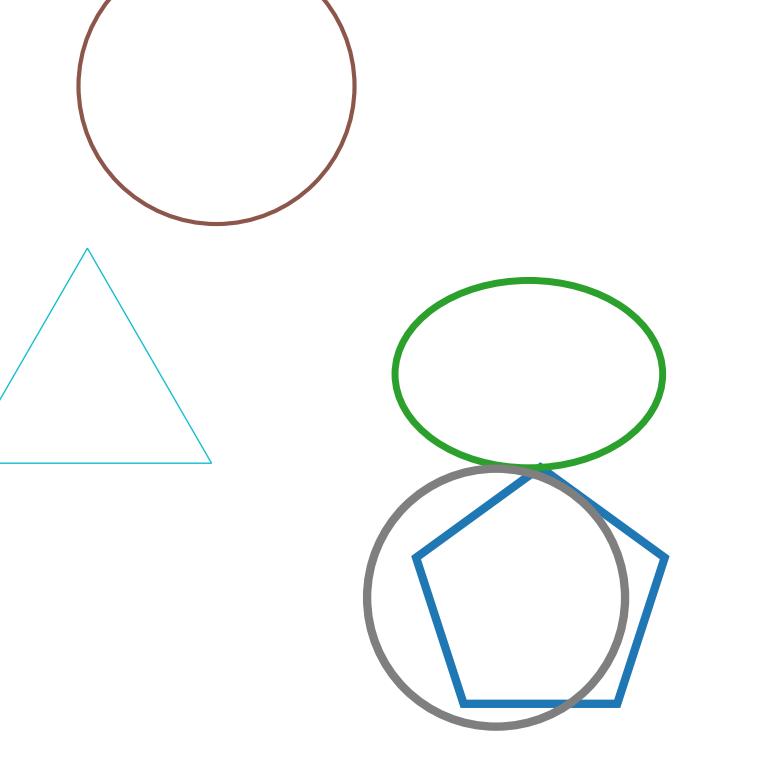[{"shape": "pentagon", "thickness": 3, "radius": 0.85, "center": [0.702, 0.223]}, {"shape": "oval", "thickness": 2.5, "radius": 0.87, "center": [0.687, 0.514]}, {"shape": "circle", "thickness": 1.5, "radius": 0.9, "center": [0.281, 0.888]}, {"shape": "circle", "thickness": 3, "radius": 0.84, "center": [0.644, 0.224]}, {"shape": "triangle", "thickness": 0.5, "radius": 0.93, "center": [0.113, 0.492]}]